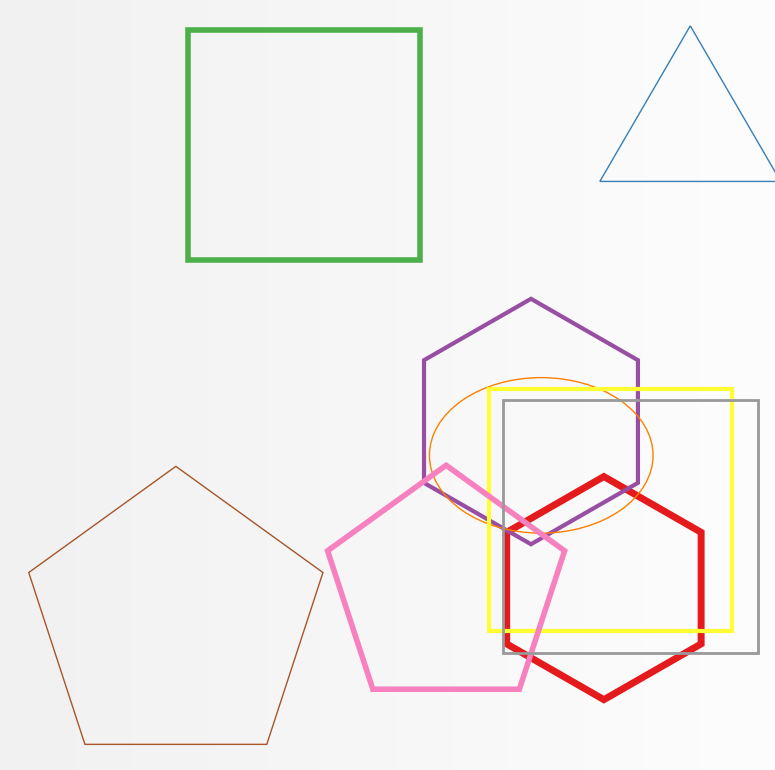[{"shape": "hexagon", "thickness": 2.5, "radius": 0.72, "center": [0.779, 0.236]}, {"shape": "triangle", "thickness": 0.5, "radius": 0.67, "center": [0.891, 0.832]}, {"shape": "square", "thickness": 2, "radius": 0.75, "center": [0.393, 0.811]}, {"shape": "hexagon", "thickness": 1.5, "radius": 0.8, "center": [0.685, 0.453]}, {"shape": "oval", "thickness": 0.5, "radius": 0.72, "center": [0.698, 0.409]}, {"shape": "square", "thickness": 1.5, "radius": 0.78, "center": [0.788, 0.338]}, {"shape": "pentagon", "thickness": 0.5, "radius": 1.0, "center": [0.227, 0.195]}, {"shape": "pentagon", "thickness": 2, "radius": 0.8, "center": [0.576, 0.235]}, {"shape": "square", "thickness": 1, "radius": 0.82, "center": [0.813, 0.317]}]